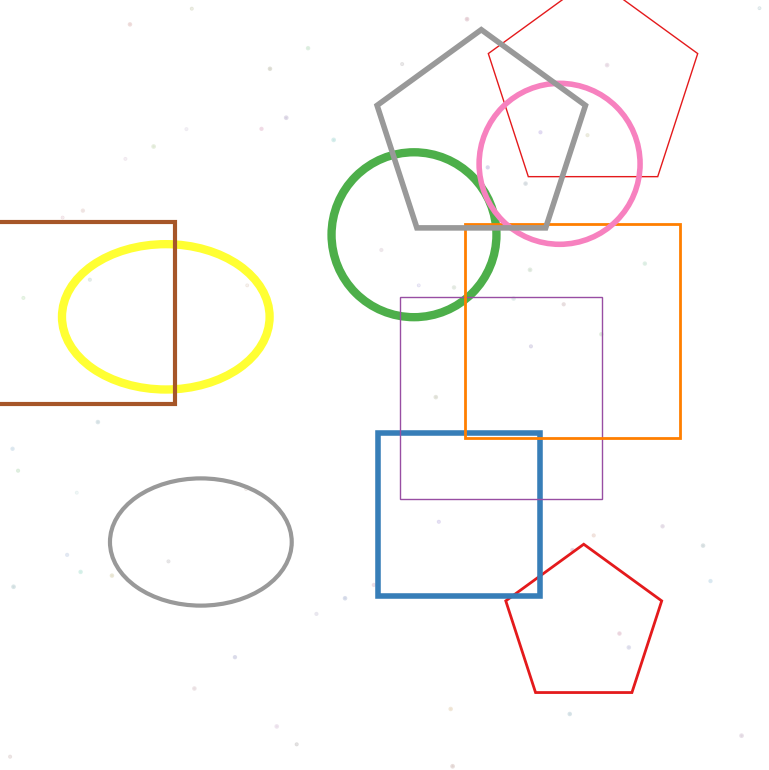[{"shape": "pentagon", "thickness": 0.5, "radius": 0.71, "center": [0.77, 0.886]}, {"shape": "pentagon", "thickness": 1, "radius": 0.53, "center": [0.758, 0.187]}, {"shape": "square", "thickness": 2, "radius": 0.53, "center": [0.596, 0.332]}, {"shape": "circle", "thickness": 3, "radius": 0.54, "center": [0.538, 0.695]}, {"shape": "square", "thickness": 0.5, "radius": 0.65, "center": [0.651, 0.483]}, {"shape": "square", "thickness": 1, "radius": 0.7, "center": [0.744, 0.57]}, {"shape": "oval", "thickness": 3, "radius": 0.67, "center": [0.215, 0.589]}, {"shape": "square", "thickness": 1.5, "radius": 0.59, "center": [0.108, 0.593]}, {"shape": "circle", "thickness": 2, "radius": 0.52, "center": [0.727, 0.787]}, {"shape": "pentagon", "thickness": 2, "radius": 0.71, "center": [0.625, 0.819]}, {"shape": "oval", "thickness": 1.5, "radius": 0.59, "center": [0.261, 0.296]}]